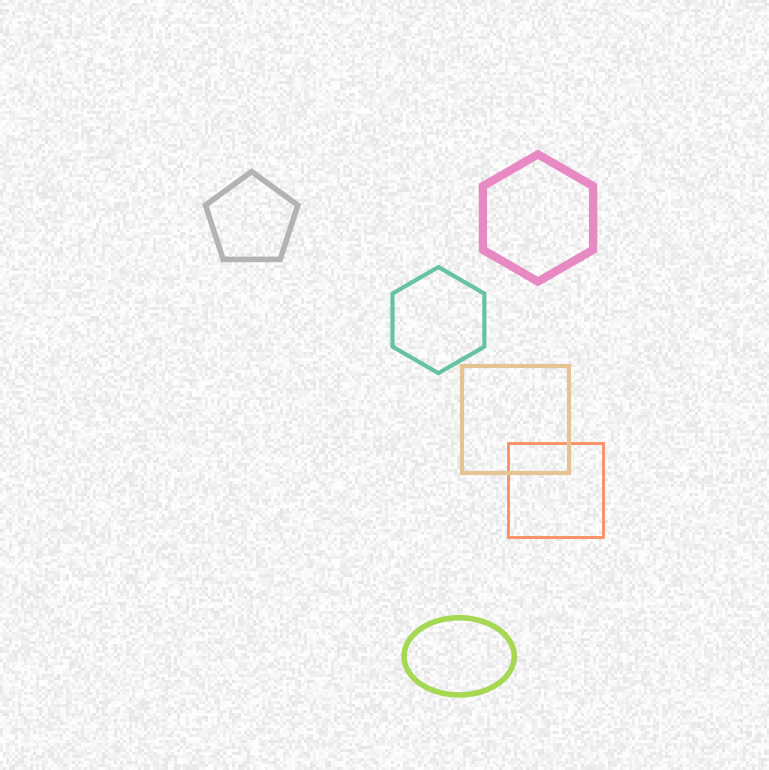[{"shape": "hexagon", "thickness": 1.5, "radius": 0.34, "center": [0.569, 0.584]}, {"shape": "square", "thickness": 1, "radius": 0.31, "center": [0.721, 0.363]}, {"shape": "hexagon", "thickness": 3, "radius": 0.41, "center": [0.699, 0.717]}, {"shape": "oval", "thickness": 2, "radius": 0.36, "center": [0.596, 0.148]}, {"shape": "square", "thickness": 1.5, "radius": 0.35, "center": [0.669, 0.456]}, {"shape": "pentagon", "thickness": 2, "radius": 0.32, "center": [0.327, 0.714]}]